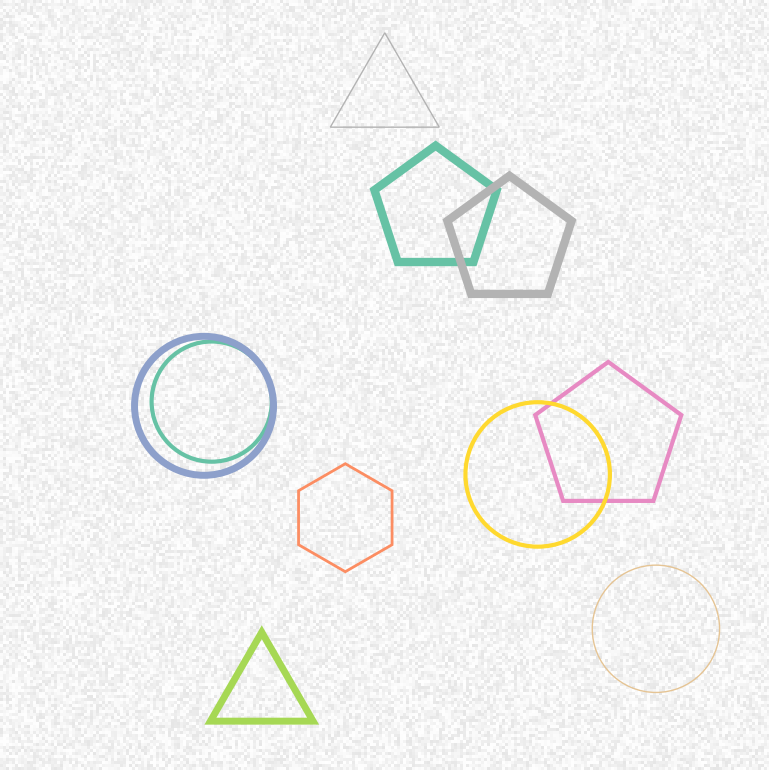[{"shape": "circle", "thickness": 1.5, "radius": 0.39, "center": [0.275, 0.478]}, {"shape": "pentagon", "thickness": 3, "radius": 0.42, "center": [0.566, 0.727]}, {"shape": "hexagon", "thickness": 1, "radius": 0.35, "center": [0.448, 0.328]}, {"shape": "circle", "thickness": 2.5, "radius": 0.45, "center": [0.265, 0.473]}, {"shape": "pentagon", "thickness": 1.5, "radius": 0.5, "center": [0.79, 0.43]}, {"shape": "triangle", "thickness": 2.5, "radius": 0.39, "center": [0.34, 0.102]}, {"shape": "circle", "thickness": 1.5, "radius": 0.47, "center": [0.698, 0.384]}, {"shape": "circle", "thickness": 0.5, "radius": 0.41, "center": [0.852, 0.183]}, {"shape": "triangle", "thickness": 0.5, "radius": 0.41, "center": [0.5, 0.876]}, {"shape": "pentagon", "thickness": 3, "radius": 0.42, "center": [0.662, 0.687]}]